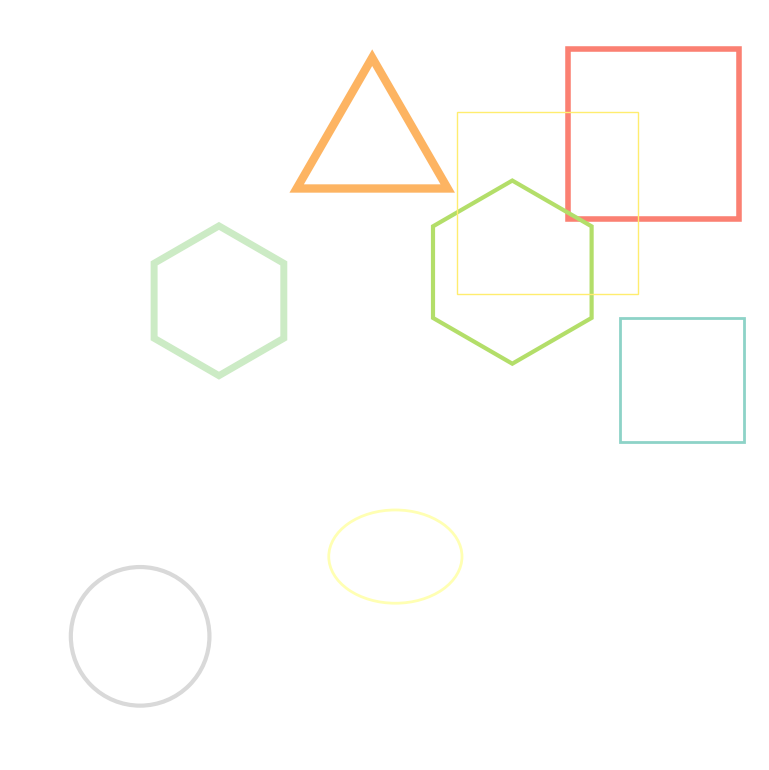[{"shape": "square", "thickness": 1, "radius": 0.4, "center": [0.886, 0.507]}, {"shape": "oval", "thickness": 1, "radius": 0.43, "center": [0.513, 0.277]}, {"shape": "square", "thickness": 2, "radius": 0.55, "center": [0.849, 0.826]}, {"shape": "triangle", "thickness": 3, "radius": 0.57, "center": [0.483, 0.812]}, {"shape": "hexagon", "thickness": 1.5, "radius": 0.59, "center": [0.665, 0.647]}, {"shape": "circle", "thickness": 1.5, "radius": 0.45, "center": [0.182, 0.174]}, {"shape": "hexagon", "thickness": 2.5, "radius": 0.49, "center": [0.284, 0.609]}, {"shape": "square", "thickness": 0.5, "radius": 0.59, "center": [0.711, 0.736]}]